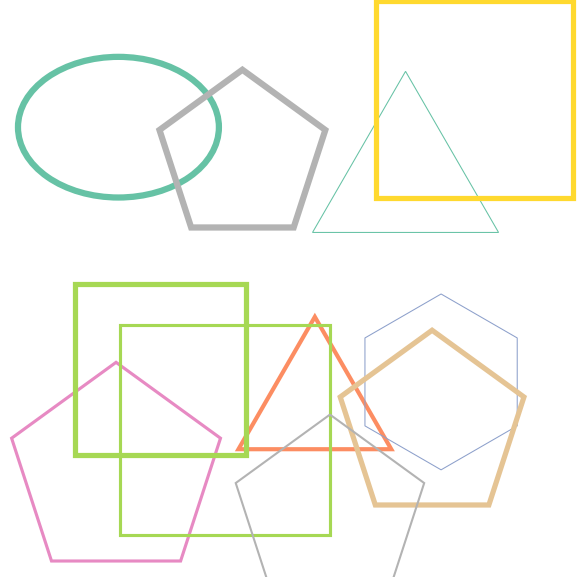[{"shape": "oval", "thickness": 3, "radius": 0.87, "center": [0.205, 0.779]}, {"shape": "triangle", "thickness": 0.5, "radius": 0.93, "center": [0.702, 0.69]}, {"shape": "triangle", "thickness": 2, "radius": 0.76, "center": [0.545, 0.298]}, {"shape": "hexagon", "thickness": 0.5, "radius": 0.76, "center": [0.764, 0.338]}, {"shape": "pentagon", "thickness": 1.5, "radius": 0.95, "center": [0.201, 0.182]}, {"shape": "square", "thickness": 1.5, "radius": 0.91, "center": [0.39, 0.254]}, {"shape": "square", "thickness": 2.5, "radius": 0.74, "center": [0.277, 0.359]}, {"shape": "square", "thickness": 2.5, "radius": 0.85, "center": [0.822, 0.827]}, {"shape": "pentagon", "thickness": 2.5, "radius": 0.84, "center": [0.748, 0.26]}, {"shape": "pentagon", "thickness": 1, "radius": 0.86, "center": [0.571, 0.11]}, {"shape": "pentagon", "thickness": 3, "radius": 0.75, "center": [0.42, 0.727]}]